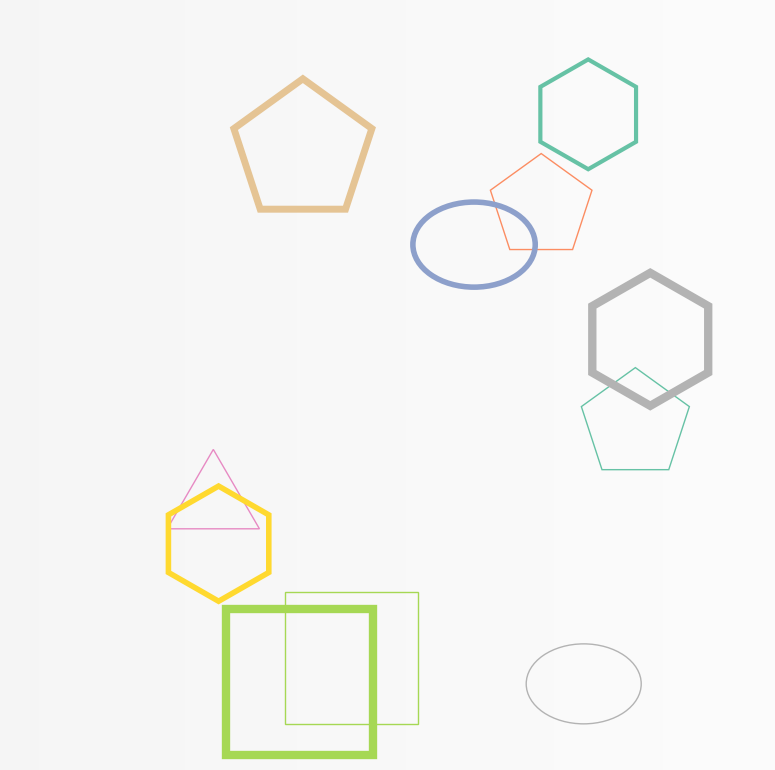[{"shape": "hexagon", "thickness": 1.5, "radius": 0.36, "center": [0.759, 0.852]}, {"shape": "pentagon", "thickness": 0.5, "radius": 0.37, "center": [0.82, 0.449]}, {"shape": "pentagon", "thickness": 0.5, "radius": 0.34, "center": [0.698, 0.732]}, {"shape": "oval", "thickness": 2, "radius": 0.39, "center": [0.612, 0.682]}, {"shape": "triangle", "thickness": 0.5, "radius": 0.34, "center": [0.275, 0.348]}, {"shape": "square", "thickness": 0.5, "radius": 0.43, "center": [0.454, 0.146]}, {"shape": "square", "thickness": 3, "radius": 0.48, "center": [0.387, 0.114]}, {"shape": "hexagon", "thickness": 2, "radius": 0.37, "center": [0.282, 0.294]}, {"shape": "pentagon", "thickness": 2.5, "radius": 0.47, "center": [0.391, 0.804]}, {"shape": "hexagon", "thickness": 3, "radius": 0.43, "center": [0.839, 0.559]}, {"shape": "oval", "thickness": 0.5, "radius": 0.37, "center": [0.753, 0.112]}]